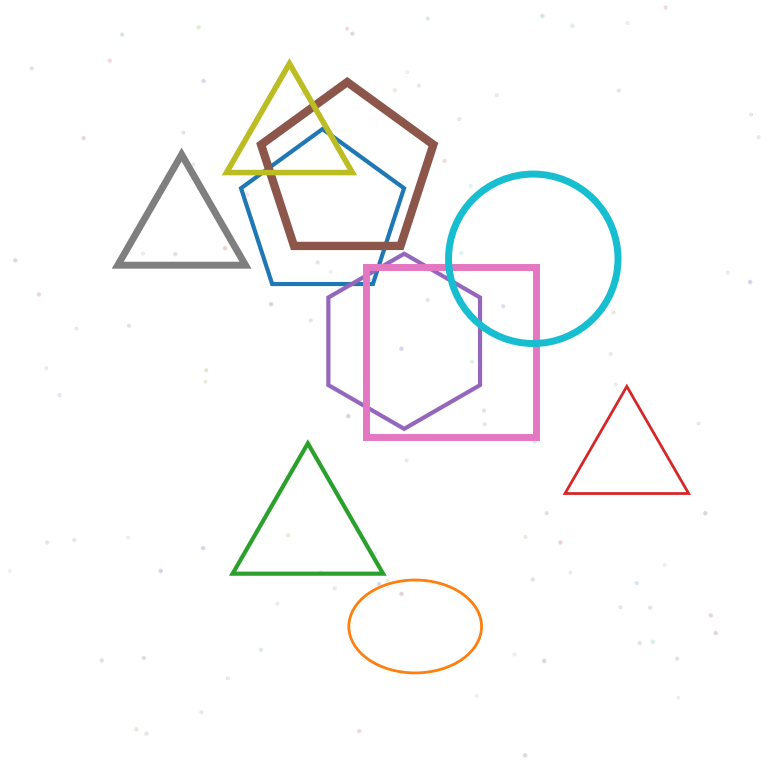[{"shape": "pentagon", "thickness": 1.5, "radius": 0.56, "center": [0.419, 0.721]}, {"shape": "oval", "thickness": 1, "radius": 0.43, "center": [0.539, 0.186]}, {"shape": "triangle", "thickness": 1.5, "radius": 0.56, "center": [0.4, 0.311]}, {"shape": "triangle", "thickness": 1, "radius": 0.46, "center": [0.814, 0.405]}, {"shape": "hexagon", "thickness": 1.5, "radius": 0.57, "center": [0.525, 0.557]}, {"shape": "pentagon", "thickness": 3, "radius": 0.59, "center": [0.451, 0.776]}, {"shape": "square", "thickness": 2.5, "radius": 0.55, "center": [0.586, 0.543]}, {"shape": "triangle", "thickness": 2.5, "radius": 0.48, "center": [0.236, 0.703]}, {"shape": "triangle", "thickness": 2, "radius": 0.47, "center": [0.376, 0.823]}, {"shape": "circle", "thickness": 2.5, "radius": 0.55, "center": [0.693, 0.664]}]